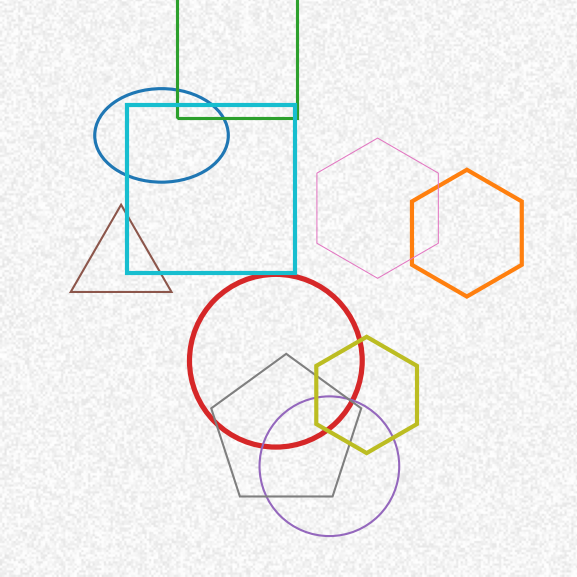[{"shape": "oval", "thickness": 1.5, "radius": 0.58, "center": [0.28, 0.765]}, {"shape": "hexagon", "thickness": 2, "radius": 0.55, "center": [0.808, 0.595]}, {"shape": "square", "thickness": 1.5, "radius": 0.52, "center": [0.411, 0.898]}, {"shape": "circle", "thickness": 2.5, "radius": 0.75, "center": [0.478, 0.375]}, {"shape": "circle", "thickness": 1, "radius": 0.6, "center": [0.57, 0.192]}, {"shape": "triangle", "thickness": 1, "radius": 0.5, "center": [0.21, 0.544]}, {"shape": "hexagon", "thickness": 0.5, "radius": 0.61, "center": [0.654, 0.639]}, {"shape": "pentagon", "thickness": 1, "radius": 0.68, "center": [0.496, 0.25]}, {"shape": "hexagon", "thickness": 2, "radius": 0.5, "center": [0.635, 0.315]}, {"shape": "square", "thickness": 2, "radius": 0.73, "center": [0.366, 0.672]}]